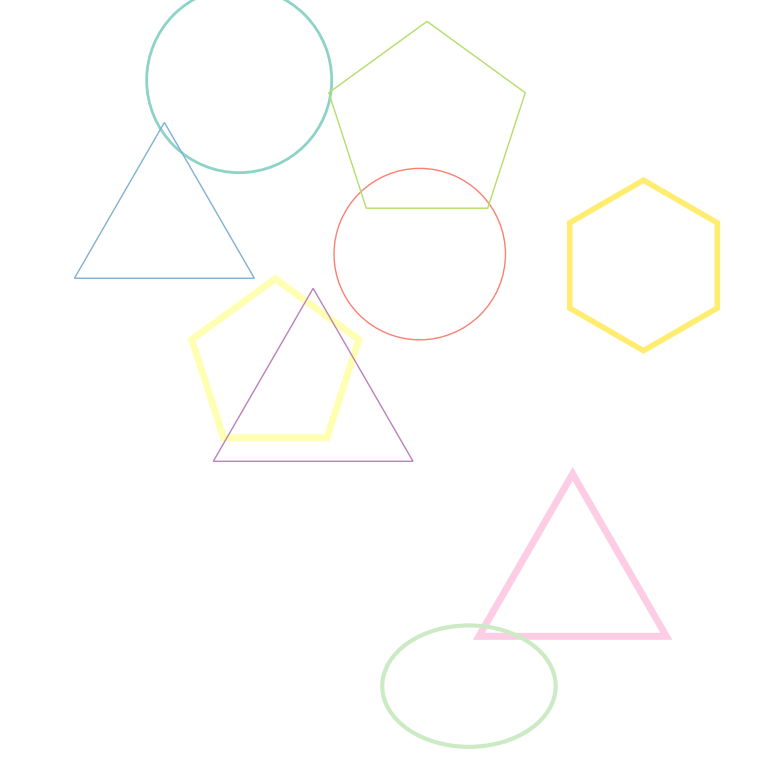[{"shape": "circle", "thickness": 1, "radius": 0.6, "center": [0.311, 0.896]}, {"shape": "pentagon", "thickness": 2.5, "radius": 0.57, "center": [0.357, 0.524]}, {"shape": "circle", "thickness": 0.5, "radius": 0.56, "center": [0.545, 0.67]}, {"shape": "triangle", "thickness": 0.5, "radius": 0.67, "center": [0.213, 0.706]}, {"shape": "pentagon", "thickness": 0.5, "radius": 0.67, "center": [0.555, 0.838]}, {"shape": "triangle", "thickness": 2.5, "radius": 0.7, "center": [0.744, 0.244]}, {"shape": "triangle", "thickness": 0.5, "radius": 0.75, "center": [0.407, 0.476]}, {"shape": "oval", "thickness": 1.5, "radius": 0.56, "center": [0.609, 0.109]}, {"shape": "hexagon", "thickness": 2, "radius": 0.55, "center": [0.836, 0.655]}]